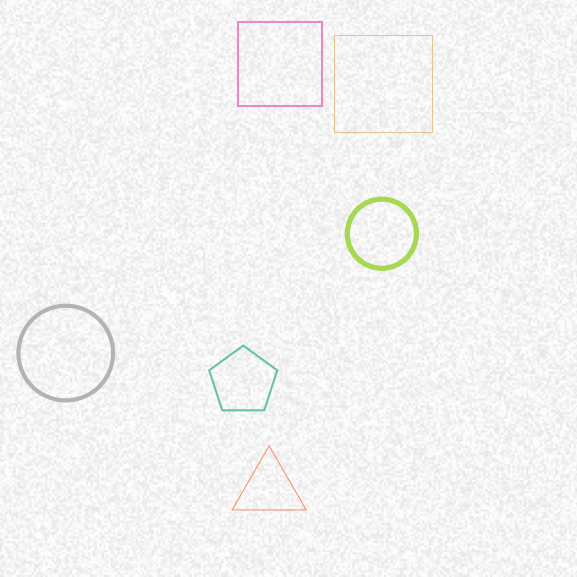[{"shape": "pentagon", "thickness": 1, "radius": 0.31, "center": [0.421, 0.339]}, {"shape": "triangle", "thickness": 0.5, "radius": 0.37, "center": [0.466, 0.153]}, {"shape": "square", "thickness": 1, "radius": 0.36, "center": [0.484, 0.888]}, {"shape": "circle", "thickness": 2.5, "radius": 0.3, "center": [0.661, 0.594]}, {"shape": "square", "thickness": 0.5, "radius": 0.42, "center": [0.663, 0.855]}, {"shape": "circle", "thickness": 2, "radius": 0.41, "center": [0.114, 0.388]}]